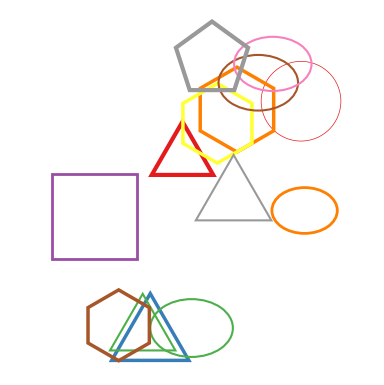[{"shape": "triangle", "thickness": 3, "radius": 0.46, "center": [0.474, 0.592]}, {"shape": "circle", "thickness": 0.5, "radius": 0.52, "center": [0.782, 0.737]}, {"shape": "triangle", "thickness": 2.5, "radius": 0.58, "center": [0.39, 0.122]}, {"shape": "oval", "thickness": 1.5, "radius": 0.54, "center": [0.498, 0.148]}, {"shape": "triangle", "thickness": 1.5, "radius": 0.49, "center": [0.371, 0.139]}, {"shape": "square", "thickness": 2, "radius": 0.56, "center": [0.246, 0.438]}, {"shape": "hexagon", "thickness": 2.5, "radius": 0.55, "center": [0.615, 0.715]}, {"shape": "oval", "thickness": 2, "radius": 0.42, "center": [0.791, 0.453]}, {"shape": "hexagon", "thickness": 2.5, "radius": 0.52, "center": [0.565, 0.68]}, {"shape": "oval", "thickness": 1.5, "radius": 0.52, "center": [0.671, 0.785]}, {"shape": "hexagon", "thickness": 2.5, "radius": 0.46, "center": [0.308, 0.155]}, {"shape": "oval", "thickness": 1.5, "radius": 0.5, "center": [0.709, 0.834]}, {"shape": "pentagon", "thickness": 3, "radius": 0.49, "center": [0.551, 0.846]}, {"shape": "triangle", "thickness": 1.5, "radius": 0.57, "center": [0.607, 0.484]}]